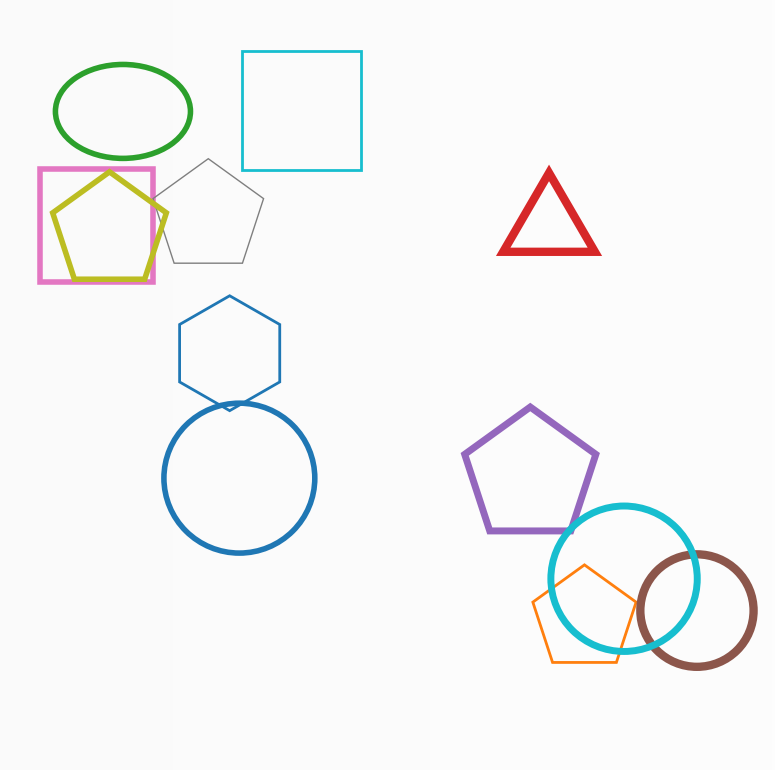[{"shape": "hexagon", "thickness": 1, "radius": 0.37, "center": [0.296, 0.541]}, {"shape": "circle", "thickness": 2, "radius": 0.49, "center": [0.309, 0.379]}, {"shape": "pentagon", "thickness": 1, "radius": 0.35, "center": [0.754, 0.196]}, {"shape": "oval", "thickness": 2, "radius": 0.44, "center": [0.159, 0.855]}, {"shape": "triangle", "thickness": 3, "radius": 0.34, "center": [0.708, 0.707]}, {"shape": "pentagon", "thickness": 2.5, "radius": 0.44, "center": [0.684, 0.382]}, {"shape": "circle", "thickness": 3, "radius": 0.37, "center": [0.899, 0.207]}, {"shape": "square", "thickness": 2, "radius": 0.37, "center": [0.124, 0.707]}, {"shape": "pentagon", "thickness": 0.5, "radius": 0.37, "center": [0.269, 0.719]}, {"shape": "pentagon", "thickness": 2, "radius": 0.39, "center": [0.141, 0.7]}, {"shape": "square", "thickness": 1, "radius": 0.39, "center": [0.389, 0.857]}, {"shape": "circle", "thickness": 2.5, "radius": 0.47, "center": [0.805, 0.248]}]